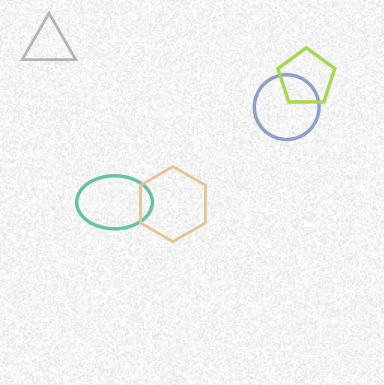[{"shape": "oval", "thickness": 2.5, "radius": 0.49, "center": [0.298, 0.475]}, {"shape": "circle", "thickness": 2.5, "radius": 0.42, "center": [0.745, 0.722]}, {"shape": "pentagon", "thickness": 2.5, "radius": 0.39, "center": [0.796, 0.798]}, {"shape": "hexagon", "thickness": 2, "radius": 0.49, "center": [0.449, 0.47]}, {"shape": "triangle", "thickness": 2, "radius": 0.4, "center": [0.127, 0.885]}]